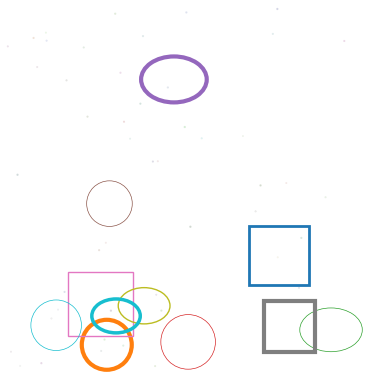[{"shape": "square", "thickness": 2, "radius": 0.39, "center": [0.725, 0.336]}, {"shape": "circle", "thickness": 3, "radius": 0.32, "center": [0.277, 0.104]}, {"shape": "oval", "thickness": 0.5, "radius": 0.41, "center": [0.86, 0.143]}, {"shape": "circle", "thickness": 0.5, "radius": 0.35, "center": [0.489, 0.112]}, {"shape": "oval", "thickness": 3, "radius": 0.43, "center": [0.452, 0.794]}, {"shape": "circle", "thickness": 0.5, "radius": 0.3, "center": [0.284, 0.471]}, {"shape": "square", "thickness": 1, "radius": 0.42, "center": [0.26, 0.21]}, {"shape": "square", "thickness": 3, "radius": 0.33, "center": [0.752, 0.152]}, {"shape": "oval", "thickness": 1, "radius": 0.34, "center": [0.374, 0.206]}, {"shape": "oval", "thickness": 2.5, "radius": 0.31, "center": [0.301, 0.179]}, {"shape": "circle", "thickness": 0.5, "radius": 0.33, "center": [0.146, 0.155]}]